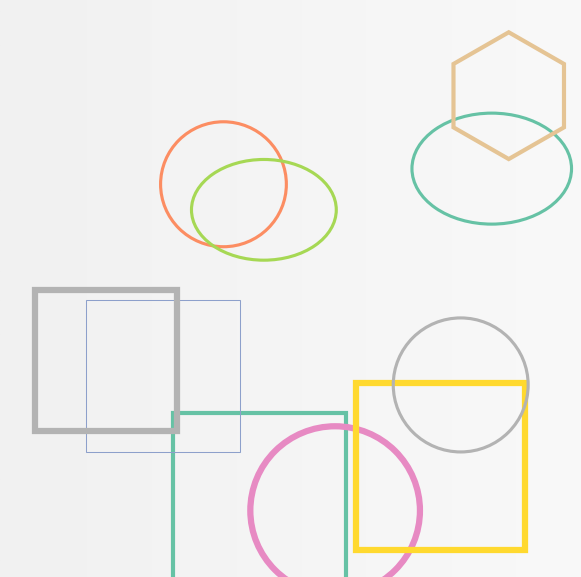[{"shape": "square", "thickness": 2, "radius": 0.74, "center": [0.447, 0.135]}, {"shape": "oval", "thickness": 1.5, "radius": 0.69, "center": [0.846, 0.707]}, {"shape": "circle", "thickness": 1.5, "radius": 0.54, "center": [0.384, 0.68]}, {"shape": "square", "thickness": 0.5, "radius": 0.66, "center": [0.28, 0.348]}, {"shape": "circle", "thickness": 3, "radius": 0.73, "center": [0.577, 0.115]}, {"shape": "oval", "thickness": 1.5, "radius": 0.62, "center": [0.454, 0.636]}, {"shape": "square", "thickness": 3, "radius": 0.72, "center": [0.758, 0.192]}, {"shape": "hexagon", "thickness": 2, "radius": 0.55, "center": [0.875, 0.833]}, {"shape": "square", "thickness": 3, "radius": 0.61, "center": [0.182, 0.375]}, {"shape": "circle", "thickness": 1.5, "radius": 0.58, "center": [0.793, 0.333]}]